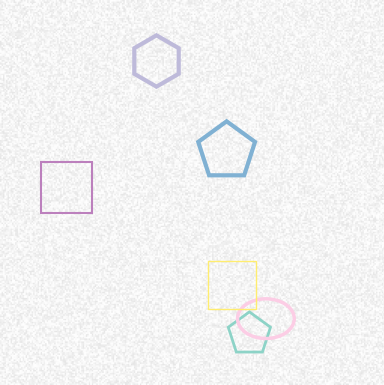[{"shape": "pentagon", "thickness": 2, "radius": 0.29, "center": [0.648, 0.132]}, {"shape": "hexagon", "thickness": 3, "radius": 0.33, "center": [0.407, 0.842]}, {"shape": "pentagon", "thickness": 3, "radius": 0.39, "center": [0.589, 0.607]}, {"shape": "oval", "thickness": 2.5, "radius": 0.37, "center": [0.691, 0.172]}, {"shape": "square", "thickness": 1.5, "radius": 0.33, "center": [0.173, 0.513]}, {"shape": "square", "thickness": 1, "radius": 0.32, "center": [0.603, 0.26]}]